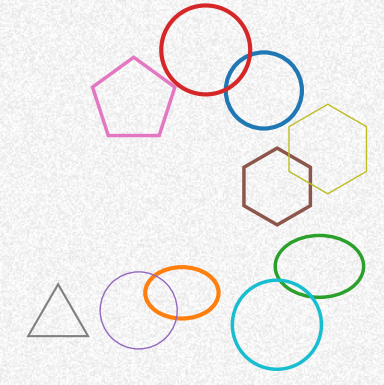[{"shape": "circle", "thickness": 3, "radius": 0.49, "center": [0.685, 0.765]}, {"shape": "oval", "thickness": 3, "radius": 0.48, "center": [0.472, 0.239]}, {"shape": "oval", "thickness": 2.5, "radius": 0.57, "center": [0.83, 0.308]}, {"shape": "circle", "thickness": 3, "radius": 0.58, "center": [0.534, 0.87]}, {"shape": "circle", "thickness": 1, "radius": 0.5, "center": [0.36, 0.194]}, {"shape": "hexagon", "thickness": 2.5, "radius": 0.5, "center": [0.72, 0.516]}, {"shape": "pentagon", "thickness": 2.5, "radius": 0.56, "center": [0.347, 0.739]}, {"shape": "triangle", "thickness": 1.5, "radius": 0.45, "center": [0.151, 0.172]}, {"shape": "hexagon", "thickness": 1, "radius": 0.58, "center": [0.851, 0.613]}, {"shape": "circle", "thickness": 2.5, "radius": 0.58, "center": [0.719, 0.157]}]